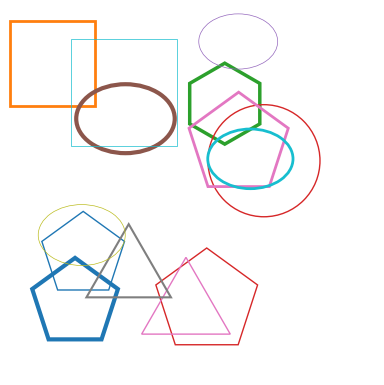[{"shape": "pentagon", "thickness": 1, "radius": 0.56, "center": [0.216, 0.338]}, {"shape": "pentagon", "thickness": 3, "radius": 0.58, "center": [0.195, 0.213]}, {"shape": "square", "thickness": 2, "radius": 0.55, "center": [0.136, 0.834]}, {"shape": "hexagon", "thickness": 2.5, "radius": 0.53, "center": [0.584, 0.731]}, {"shape": "pentagon", "thickness": 1, "radius": 0.69, "center": [0.537, 0.217]}, {"shape": "circle", "thickness": 1, "radius": 0.73, "center": [0.686, 0.583]}, {"shape": "oval", "thickness": 0.5, "radius": 0.51, "center": [0.619, 0.892]}, {"shape": "oval", "thickness": 3, "radius": 0.64, "center": [0.326, 0.692]}, {"shape": "triangle", "thickness": 1, "radius": 0.66, "center": [0.483, 0.199]}, {"shape": "pentagon", "thickness": 2, "radius": 0.68, "center": [0.62, 0.625]}, {"shape": "triangle", "thickness": 1.5, "radius": 0.63, "center": [0.334, 0.291]}, {"shape": "oval", "thickness": 0.5, "radius": 0.56, "center": [0.212, 0.389]}, {"shape": "oval", "thickness": 2, "radius": 0.55, "center": [0.65, 0.587]}, {"shape": "square", "thickness": 0.5, "radius": 0.69, "center": [0.322, 0.76]}]